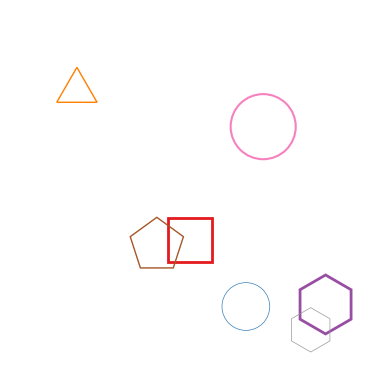[{"shape": "square", "thickness": 2, "radius": 0.29, "center": [0.493, 0.377]}, {"shape": "circle", "thickness": 0.5, "radius": 0.31, "center": [0.639, 0.204]}, {"shape": "hexagon", "thickness": 2, "radius": 0.38, "center": [0.846, 0.209]}, {"shape": "triangle", "thickness": 1, "radius": 0.3, "center": [0.2, 0.765]}, {"shape": "pentagon", "thickness": 1, "radius": 0.36, "center": [0.407, 0.363]}, {"shape": "circle", "thickness": 1.5, "radius": 0.42, "center": [0.684, 0.671]}, {"shape": "hexagon", "thickness": 0.5, "radius": 0.29, "center": [0.807, 0.143]}]